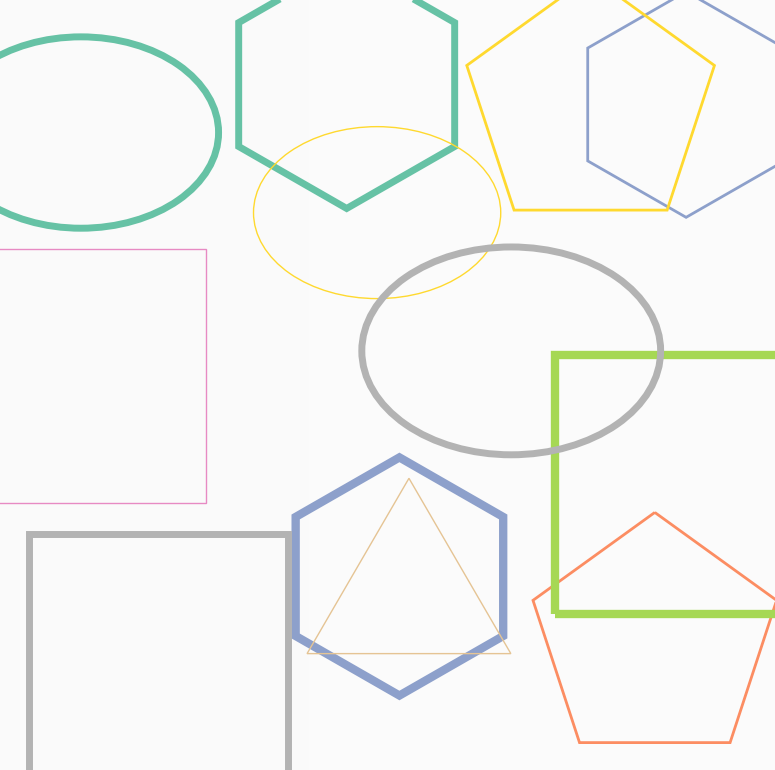[{"shape": "oval", "thickness": 2.5, "radius": 0.89, "center": [0.104, 0.828]}, {"shape": "hexagon", "thickness": 2.5, "radius": 0.8, "center": [0.447, 0.89]}, {"shape": "pentagon", "thickness": 1, "radius": 0.83, "center": [0.845, 0.169]}, {"shape": "hexagon", "thickness": 3, "radius": 0.77, "center": [0.515, 0.251]}, {"shape": "hexagon", "thickness": 1, "radius": 0.73, "center": [0.885, 0.864]}, {"shape": "square", "thickness": 0.5, "radius": 0.83, "center": [0.1, 0.512]}, {"shape": "square", "thickness": 3, "radius": 0.84, "center": [0.884, 0.37]}, {"shape": "pentagon", "thickness": 1, "radius": 0.84, "center": [0.762, 0.863]}, {"shape": "oval", "thickness": 0.5, "radius": 0.8, "center": [0.487, 0.724]}, {"shape": "triangle", "thickness": 0.5, "radius": 0.76, "center": [0.528, 0.227]}, {"shape": "oval", "thickness": 2.5, "radius": 0.96, "center": [0.66, 0.544]}, {"shape": "square", "thickness": 2.5, "radius": 0.83, "center": [0.205, 0.14]}]